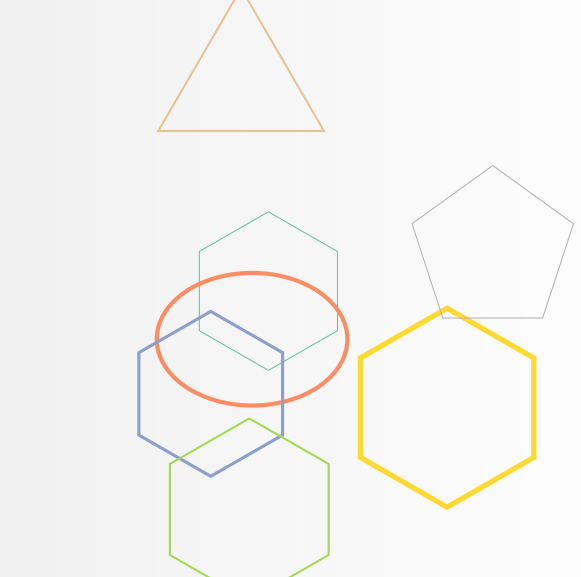[{"shape": "hexagon", "thickness": 0.5, "radius": 0.69, "center": [0.462, 0.495]}, {"shape": "oval", "thickness": 2, "radius": 0.82, "center": [0.434, 0.412]}, {"shape": "hexagon", "thickness": 1.5, "radius": 0.71, "center": [0.363, 0.317]}, {"shape": "hexagon", "thickness": 1, "radius": 0.79, "center": [0.429, 0.117]}, {"shape": "hexagon", "thickness": 2.5, "radius": 0.86, "center": [0.769, 0.293]}, {"shape": "triangle", "thickness": 1, "radius": 0.82, "center": [0.415, 0.855]}, {"shape": "pentagon", "thickness": 0.5, "radius": 0.73, "center": [0.848, 0.567]}]